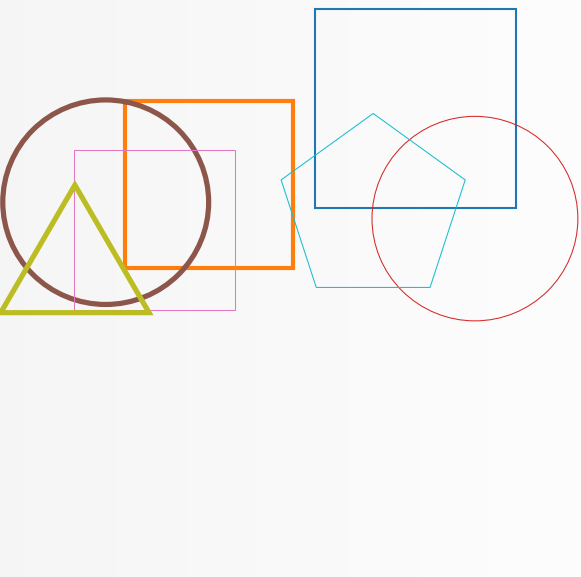[{"shape": "square", "thickness": 1, "radius": 0.86, "center": [0.714, 0.811]}, {"shape": "square", "thickness": 2, "radius": 0.72, "center": [0.36, 0.679]}, {"shape": "circle", "thickness": 0.5, "radius": 0.89, "center": [0.817, 0.621]}, {"shape": "circle", "thickness": 2.5, "radius": 0.89, "center": [0.182, 0.649]}, {"shape": "square", "thickness": 0.5, "radius": 0.69, "center": [0.266, 0.601]}, {"shape": "triangle", "thickness": 2.5, "radius": 0.74, "center": [0.129, 0.531]}, {"shape": "pentagon", "thickness": 0.5, "radius": 0.83, "center": [0.642, 0.636]}]